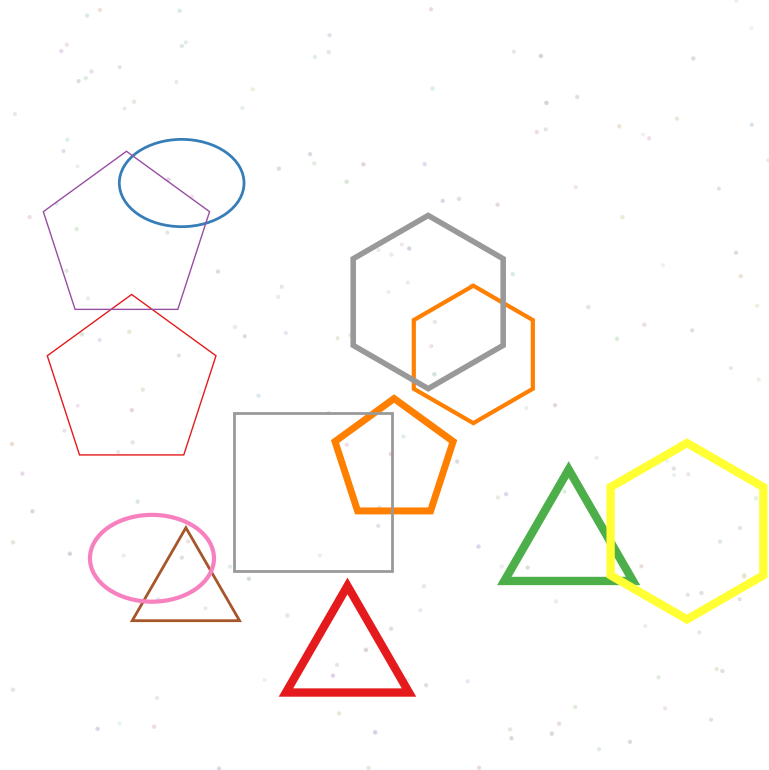[{"shape": "triangle", "thickness": 3, "radius": 0.46, "center": [0.451, 0.147]}, {"shape": "pentagon", "thickness": 0.5, "radius": 0.58, "center": [0.171, 0.502]}, {"shape": "oval", "thickness": 1, "radius": 0.4, "center": [0.236, 0.762]}, {"shape": "triangle", "thickness": 3, "radius": 0.48, "center": [0.739, 0.294]}, {"shape": "pentagon", "thickness": 0.5, "radius": 0.57, "center": [0.164, 0.69]}, {"shape": "hexagon", "thickness": 1.5, "radius": 0.45, "center": [0.615, 0.54]}, {"shape": "pentagon", "thickness": 2.5, "radius": 0.4, "center": [0.512, 0.402]}, {"shape": "hexagon", "thickness": 3, "radius": 0.57, "center": [0.892, 0.31]}, {"shape": "triangle", "thickness": 1, "radius": 0.4, "center": [0.241, 0.234]}, {"shape": "oval", "thickness": 1.5, "radius": 0.4, "center": [0.197, 0.275]}, {"shape": "square", "thickness": 1, "radius": 0.51, "center": [0.406, 0.361]}, {"shape": "hexagon", "thickness": 2, "radius": 0.56, "center": [0.556, 0.608]}]